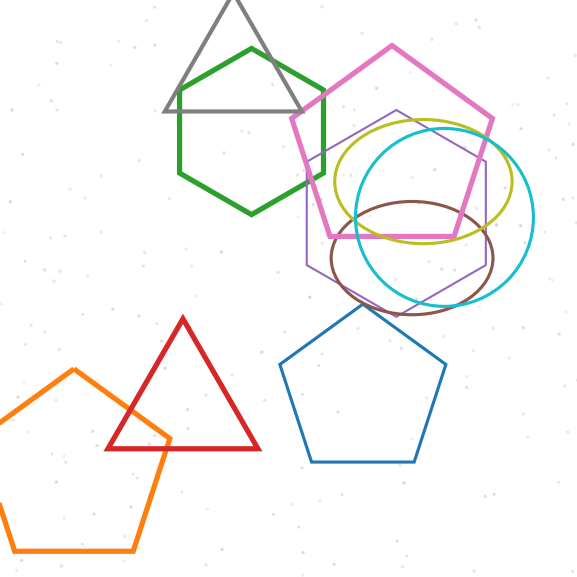[{"shape": "pentagon", "thickness": 1.5, "radius": 0.76, "center": [0.628, 0.321]}, {"shape": "pentagon", "thickness": 2.5, "radius": 0.87, "center": [0.128, 0.186]}, {"shape": "hexagon", "thickness": 2.5, "radius": 0.72, "center": [0.436, 0.771]}, {"shape": "triangle", "thickness": 2.5, "radius": 0.75, "center": [0.317, 0.297]}, {"shape": "hexagon", "thickness": 1, "radius": 0.9, "center": [0.686, 0.63]}, {"shape": "oval", "thickness": 1.5, "radius": 0.7, "center": [0.714, 0.552]}, {"shape": "pentagon", "thickness": 2.5, "radius": 0.91, "center": [0.679, 0.738]}, {"shape": "triangle", "thickness": 2, "radius": 0.69, "center": [0.404, 0.875]}, {"shape": "oval", "thickness": 1.5, "radius": 0.77, "center": [0.733, 0.685]}, {"shape": "circle", "thickness": 1.5, "radius": 0.77, "center": [0.77, 0.623]}]